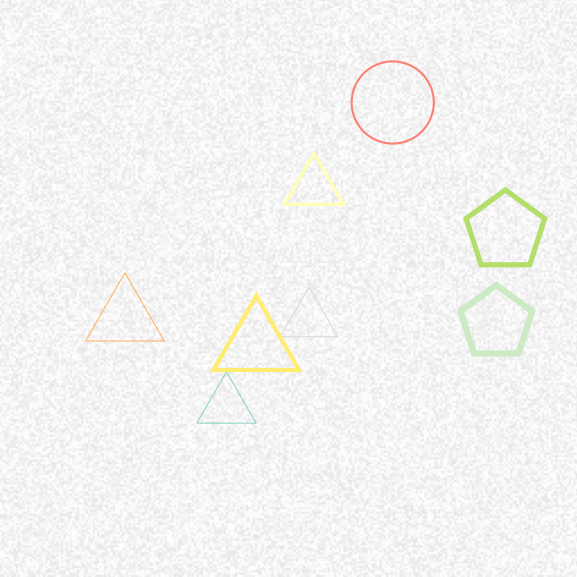[{"shape": "triangle", "thickness": 0.5, "radius": 0.3, "center": [0.392, 0.296]}, {"shape": "triangle", "thickness": 1.5, "radius": 0.29, "center": [0.544, 0.675]}, {"shape": "circle", "thickness": 1, "radius": 0.36, "center": [0.68, 0.822]}, {"shape": "triangle", "thickness": 0.5, "radius": 0.39, "center": [0.216, 0.448]}, {"shape": "pentagon", "thickness": 2.5, "radius": 0.36, "center": [0.875, 0.599]}, {"shape": "triangle", "thickness": 0.5, "radius": 0.29, "center": [0.535, 0.445]}, {"shape": "pentagon", "thickness": 3, "radius": 0.33, "center": [0.859, 0.44]}, {"shape": "triangle", "thickness": 2, "radius": 0.43, "center": [0.444, 0.401]}]